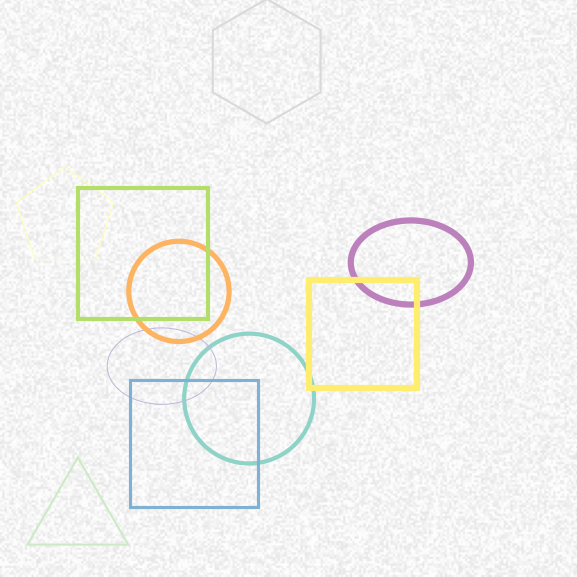[{"shape": "circle", "thickness": 2, "radius": 0.56, "center": [0.431, 0.309]}, {"shape": "pentagon", "thickness": 0.5, "radius": 0.44, "center": [0.113, 0.621]}, {"shape": "oval", "thickness": 0.5, "radius": 0.47, "center": [0.28, 0.365]}, {"shape": "square", "thickness": 1.5, "radius": 0.55, "center": [0.336, 0.231]}, {"shape": "circle", "thickness": 2.5, "radius": 0.43, "center": [0.31, 0.495]}, {"shape": "square", "thickness": 2, "radius": 0.56, "center": [0.248, 0.56]}, {"shape": "hexagon", "thickness": 1, "radius": 0.54, "center": [0.462, 0.893]}, {"shape": "oval", "thickness": 3, "radius": 0.52, "center": [0.711, 0.545]}, {"shape": "triangle", "thickness": 1, "radius": 0.5, "center": [0.135, 0.106]}, {"shape": "square", "thickness": 3, "radius": 0.47, "center": [0.628, 0.421]}]